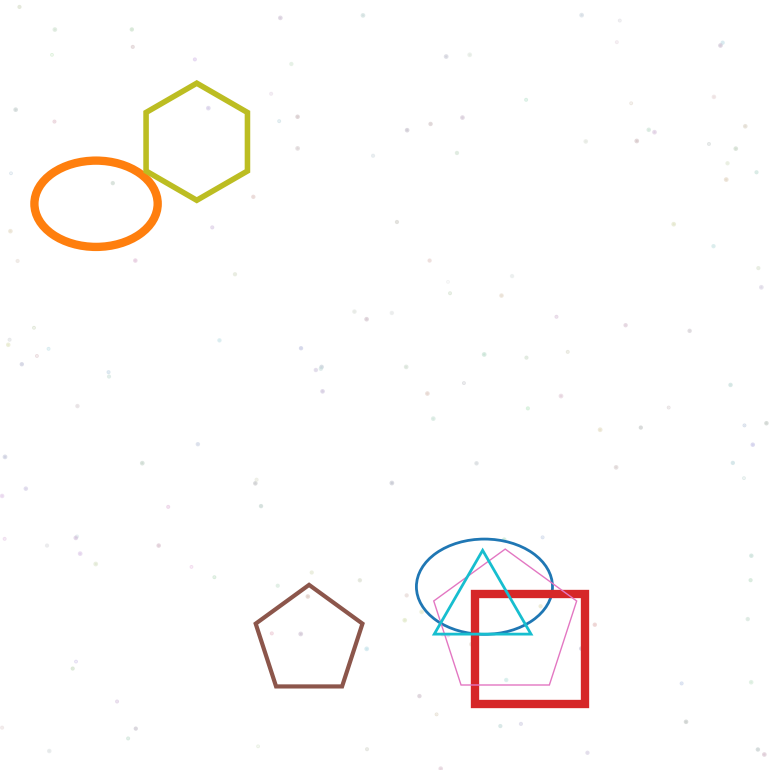[{"shape": "oval", "thickness": 1, "radius": 0.44, "center": [0.629, 0.238]}, {"shape": "oval", "thickness": 3, "radius": 0.4, "center": [0.125, 0.735]}, {"shape": "square", "thickness": 3, "radius": 0.36, "center": [0.688, 0.157]}, {"shape": "pentagon", "thickness": 1.5, "radius": 0.36, "center": [0.401, 0.168]}, {"shape": "pentagon", "thickness": 0.5, "radius": 0.49, "center": [0.656, 0.189]}, {"shape": "hexagon", "thickness": 2, "radius": 0.38, "center": [0.256, 0.816]}, {"shape": "triangle", "thickness": 1, "radius": 0.36, "center": [0.627, 0.213]}]